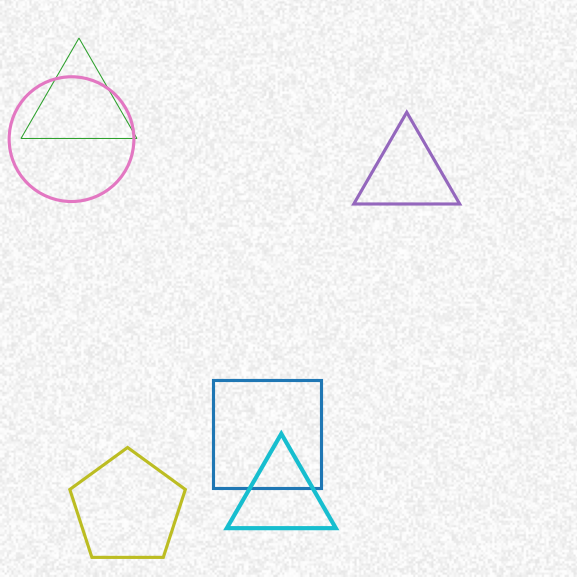[{"shape": "square", "thickness": 1.5, "radius": 0.47, "center": [0.463, 0.247]}, {"shape": "triangle", "thickness": 0.5, "radius": 0.58, "center": [0.137, 0.817]}, {"shape": "triangle", "thickness": 1.5, "radius": 0.53, "center": [0.704, 0.699]}, {"shape": "circle", "thickness": 1.5, "radius": 0.54, "center": [0.124, 0.758]}, {"shape": "pentagon", "thickness": 1.5, "radius": 0.53, "center": [0.221, 0.119]}, {"shape": "triangle", "thickness": 2, "radius": 0.54, "center": [0.487, 0.139]}]